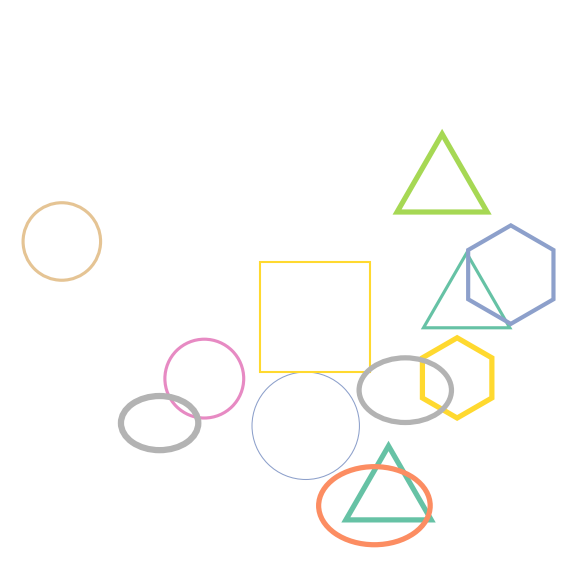[{"shape": "triangle", "thickness": 1.5, "radius": 0.43, "center": [0.808, 0.475]}, {"shape": "triangle", "thickness": 2.5, "radius": 0.43, "center": [0.673, 0.142]}, {"shape": "oval", "thickness": 2.5, "radius": 0.48, "center": [0.648, 0.123]}, {"shape": "circle", "thickness": 0.5, "radius": 0.47, "center": [0.529, 0.262]}, {"shape": "hexagon", "thickness": 2, "radius": 0.43, "center": [0.885, 0.524]}, {"shape": "circle", "thickness": 1.5, "radius": 0.34, "center": [0.354, 0.344]}, {"shape": "triangle", "thickness": 2.5, "radius": 0.45, "center": [0.766, 0.677]}, {"shape": "square", "thickness": 1, "radius": 0.48, "center": [0.546, 0.451]}, {"shape": "hexagon", "thickness": 2.5, "radius": 0.35, "center": [0.792, 0.345]}, {"shape": "circle", "thickness": 1.5, "radius": 0.34, "center": [0.107, 0.581]}, {"shape": "oval", "thickness": 3, "radius": 0.33, "center": [0.276, 0.267]}, {"shape": "oval", "thickness": 2.5, "radius": 0.4, "center": [0.702, 0.324]}]